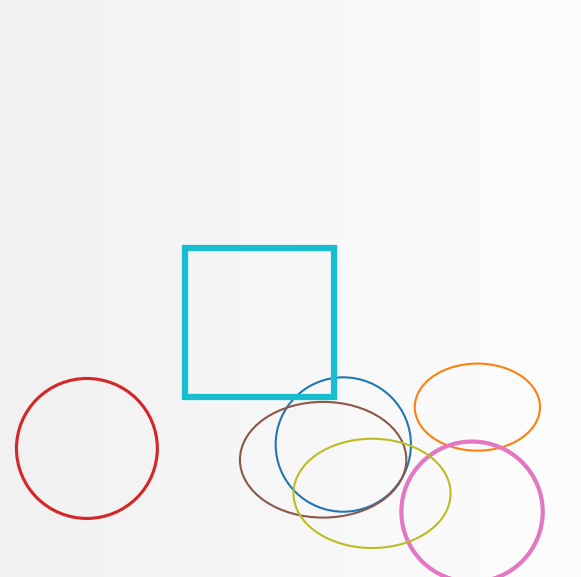[{"shape": "circle", "thickness": 1, "radius": 0.58, "center": [0.591, 0.229]}, {"shape": "oval", "thickness": 1, "radius": 0.54, "center": [0.821, 0.294]}, {"shape": "circle", "thickness": 1.5, "radius": 0.61, "center": [0.15, 0.223]}, {"shape": "oval", "thickness": 1, "radius": 0.72, "center": [0.556, 0.203]}, {"shape": "circle", "thickness": 2, "radius": 0.61, "center": [0.812, 0.113]}, {"shape": "oval", "thickness": 1, "radius": 0.68, "center": [0.64, 0.145]}, {"shape": "square", "thickness": 3, "radius": 0.64, "center": [0.446, 0.441]}]